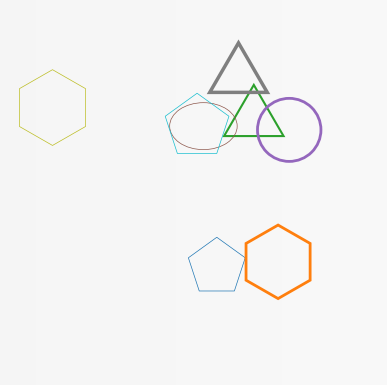[{"shape": "pentagon", "thickness": 0.5, "radius": 0.39, "center": [0.559, 0.307]}, {"shape": "hexagon", "thickness": 2, "radius": 0.48, "center": [0.718, 0.32]}, {"shape": "triangle", "thickness": 1.5, "radius": 0.44, "center": [0.655, 0.691]}, {"shape": "circle", "thickness": 2, "radius": 0.41, "center": [0.746, 0.663]}, {"shape": "oval", "thickness": 0.5, "radius": 0.44, "center": [0.525, 0.672]}, {"shape": "triangle", "thickness": 2.5, "radius": 0.43, "center": [0.615, 0.803]}, {"shape": "hexagon", "thickness": 0.5, "radius": 0.49, "center": [0.135, 0.721]}, {"shape": "pentagon", "thickness": 0.5, "radius": 0.43, "center": [0.509, 0.671]}]